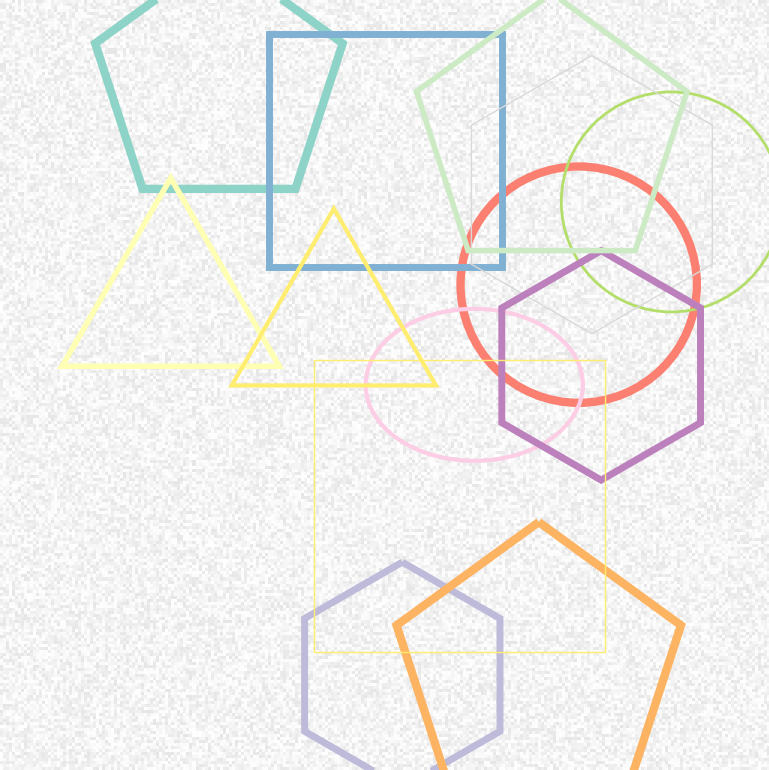[{"shape": "pentagon", "thickness": 3, "radius": 0.84, "center": [0.284, 0.891]}, {"shape": "triangle", "thickness": 2, "radius": 0.81, "center": [0.222, 0.606]}, {"shape": "hexagon", "thickness": 2.5, "radius": 0.73, "center": [0.522, 0.123]}, {"shape": "circle", "thickness": 3, "radius": 0.77, "center": [0.752, 0.63]}, {"shape": "square", "thickness": 2.5, "radius": 0.75, "center": [0.501, 0.805]}, {"shape": "pentagon", "thickness": 3, "radius": 0.97, "center": [0.7, 0.128]}, {"shape": "circle", "thickness": 1, "radius": 0.71, "center": [0.872, 0.738]}, {"shape": "oval", "thickness": 1.5, "radius": 0.71, "center": [0.616, 0.5]}, {"shape": "hexagon", "thickness": 0.5, "radius": 0.9, "center": [0.769, 0.747]}, {"shape": "hexagon", "thickness": 2.5, "radius": 0.75, "center": [0.781, 0.526]}, {"shape": "pentagon", "thickness": 2, "radius": 0.92, "center": [0.717, 0.824]}, {"shape": "square", "thickness": 0.5, "radius": 0.95, "center": [0.597, 0.343]}, {"shape": "triangle", "thickness": 1.5, "radius": 0.77, "center": [0.434, 0.576]}]